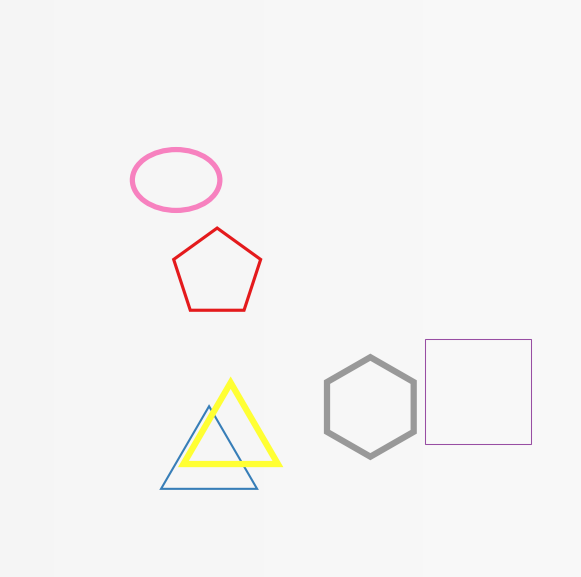[{"shape": "pentagon", "thickness": 1.5, "radius": 0.39, "center": [0.374, 0.526]}, {"shape": "triangle", "thickness": 1, "radius": 0.48, "center": [0.36, 0.2]}, {"shape": "square", "thickness": 0.5, "radius": 0.46, "center": [0.822, 0.321]}, {"shape": "triangle", "thickness": 3, "radius": 0.47, "center": [0.397, 0.243]}, {"shape": "oval", "thickness": 2.5, "radius": 0.38, "center": [0.303, 0.687]}, {"shape": "hexagon", "thickness": 3, "radius": 0.43, "center": [0.637, 0.294]}]